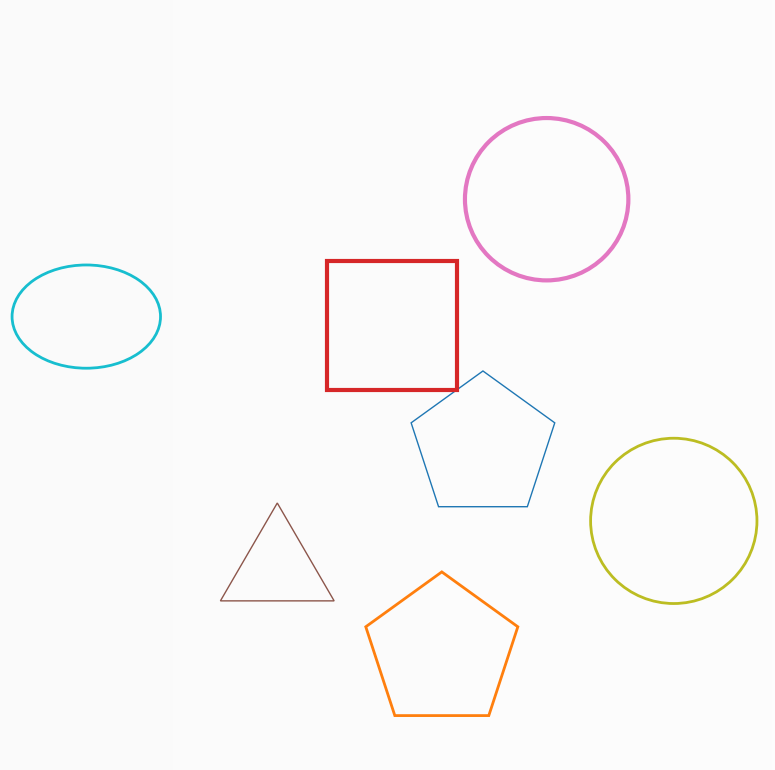[{"shape": "pentagon", "thickness": 0.5, "radius": 0.49, "center": [0.623, 0.421]}, {"shape": "pentagon", "thickness": 1, "radius": 0.52, "center": [0.57, 0.154]}, {"shape": "square", "thickness": 1.5, "radius": 0.42, "center": [0.506, 0.577]}, {"shape": "triangle", "thickness": 0.5, "radius": 0.42, "center": [0.358, 0.262]}, {"shape": "circle", "thickness": 1.5, "radius": 0.53, "center": [0.705, 0.741]}, {"shape": "circle", "thickness": 1, "radius": 0.54, "center": [0.869, 0.324]}, {"shape": "oval", "thickness": 1, "radius": 0.48, "center": [0.111, 0.589]}]